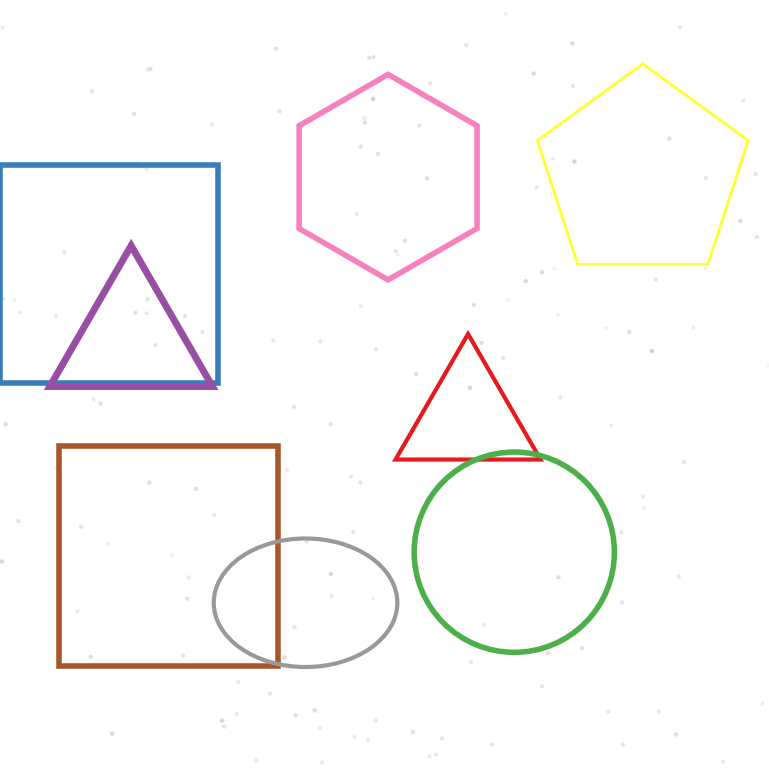[{"shape": "triangle", "thickness": 1.5, "radius": 0.54, "center": [0.608, 0.458]}, {"shape": "square", "thickness": 2, "radius": 0.71, "center": [0.142, 0.644]}, {"shape": "circle", "thickness": 2, "radius": 0.65, "center": [0.668, 0.283]}, {"shape": "triangle", "thickness": 2.5, "radius": 0.61, "center": [0.17, 0.559]}, {"shape": "pentagon", "thickness": 1, "radius": 0.72, "center": [0.835, 0.773]}, {"shape": "square", "thickness": 2, "radius": 0.71, "center": [0.218, 0.278]}, {"shape": "hexagon", "thickness": 2, "radius": 0.67, "center": [0.504, 0.77]}, {"shape": "oval", "thickness": 1.5, "radius": 0.6, "center": [0.397, 0.217]}]